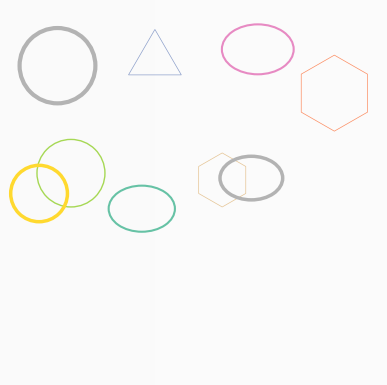[{"shape": "oval", "thickness": 1.5, "radius": 0.43, "center": [0.366, 0.458]}, {"shape": "hexagon", "thickness": 0.5, "radius": 0.49, "center": [0.863, 0.758]}, {"shape": "triangle", "thickness": 0.5, "radius": 0.39, "center": [0.4, 0.845]}, {"shape": "oval", "thickness": 1.5, "radius": 0.46, "center": [0.665, 0.872]}, {"shape": "circle", "thickness": 1, "radius": 0.44, "center": [0.183, 0.55]}, {"shape": "circle", "thickness": 2.5, "radius": 0.37, "center": [0.101, 0.497]}, {"shape": "hexagon", "thickness": 0.5, "radius": 0.35, "center": [0.573, 0.533]}, {"shape": "circle", "thickness": 3, "radius": 0.49, "center": [0.148, 0.829]}, {"shape": "oval", "thickness": 2.5, "radius": 0.4, "center": [0.649, 0.537]}]